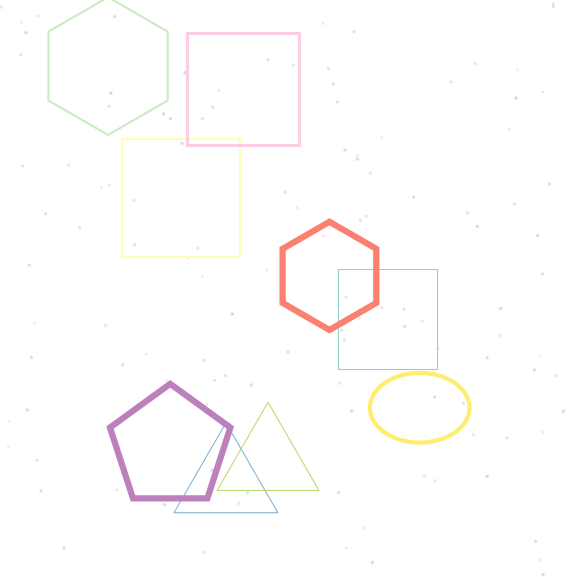[{"shape": "square", "thickness": 0.5, "radius": 0.43, "center": [0.671, 0.447]}, {"shape": "square", "thickness": 1, "radius": 0.51, "center": [0.314, 0.656]}, {"shape": "hexagon", "thickness": 3, "radius": 0.47, "center": [0.571, 0.521]}, {"shape": "triangle", "thickness": 0.5, "radius": 0.52, "center": [0.391, 0.163]}, {"shape": "triangle", "thickness": 0.5, "radius": 0.51, "center": [0.464, 0.201]}, {"shape": "square", "thickness": 1.5, "radius": 0.49, "center": [0.421, 0.845]}, {"shape": "pentagon", "thickness": 3, "radius": 0.55, "center": [0.295, 0.225]}, {"shape": "hexagon", "thickness": 1, "radius": 0.6, "center": [0.187, 0.885]}, {"shape": "oval", "thickness": 2, "radius": 0.43, "center": [0.727, 0.293]}]